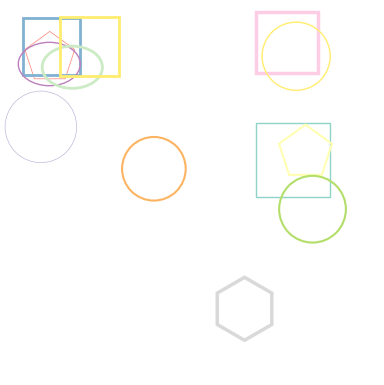[{"shape": "square", "thickness": 1, "radius": 0.48, "center": [0.762, 0.584]}, {"shape": "pentagon", "thickness": 1.5, "radius": 0.36, "center": [0.793, 0.604]}, {"shape": "circle", "thickness": 0.5, "radius": 0.46, "center": [0.106, 0.67]}, {"shape": "pentagon", "thickness": 0.5, "radius": 0.34, "center": [0.129, 0.85]}, {"shape": "square", "thickness": 2, "radius": 0.37, "center": [0.133, 0.88]}, {"shape": "circle", "thickness": 1.5, "radius": 0.41, "center": [0.4, 0.562]}, {"shape": "circle", "thickness": 1.5, "radius": 0.43, "center": [0.812, 0.457]}, {"shape": "square", "thickness": 2.5, "radius": 0.4, "center": [0.746, 0.89]}, {"shape": "hexagon", "thickness": 2.5, "radius": 0.41, "center": [0.635, 0.198]}, {"shape": "oval", "thickness": 1, "radius": 0.4, "center": [0.128, 0.834]}, {"shape": "oval", "thickness": 2, "radius": 0.39, "center": [0.188, 0.825]}, {"shape": "circle", "thickness": 1, "radius": 0.44, "center": [0.769, 0.854]}, {"shape": "square", "thickness": 2, "radius": 0.38, "center": [0.233, 0.879]}]